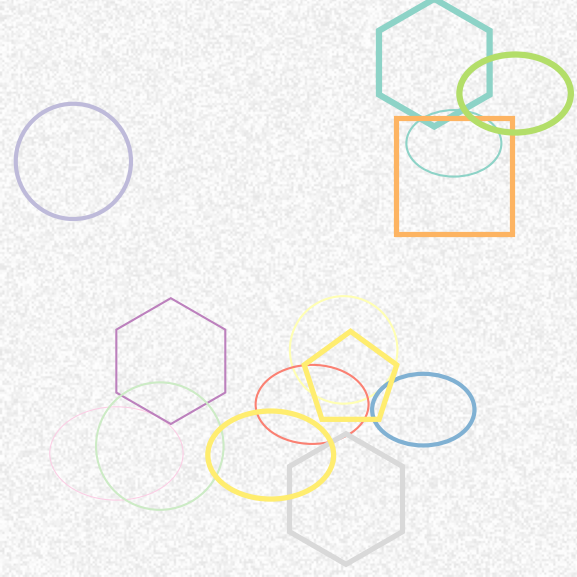[{"shape": "oval", "thickness": 1, "radius": 0.41, "center": [0.786, 0.751]}, {"shape": "hexagon", "thickness": 3, "radius": 0.55, "center": [0.752, 0.891]}, {"shape": "circle", "thickness": 1, "radius": 0.47, "center": [0.595, 0.393]}, {"shape": "circle", "thickness": 2, "radius": 0.5, "center": [0.127, 0.72]}, {"shape": "oval", "thickness": 1, "radius": 0.49, "center": [0.54, 0.299]}, {"shape": "oval", "thickness": 2, "radius": 0.44, "center": [0.733, 0.29]}, {"shape": "square", "thickness": 2.5, "radius": 0.5, "center": [0.786, 0.694]}, {"shape": "oval", "thickness": 3, "radius": 0.48, "center": [0.892, 0.837]}, {"shape": "oval", "thickness": 0.5, "radius": 0.58, "center": [0.202, 0.214]}, {"shape": "hexagon", "thickness": 2.5, "radius": 0.57, "center": [0.599, 0.135]}, {"shape": "hexagon", "thickness": 1, "radius": 0.54, "center": [0.296, 0.374]}, {"shape": "circle", "thickness": 1, "radius": 0.55, "center": [0.277, 0.227]}, {"shape": "oval", "thickness": 2.5, "radius": 0.54, "center": [0.469, 0.211]}, {"shape": "pentagon", "thickness": 2.5, "radius": 0.42, "center": [0.607, 0.341]}]